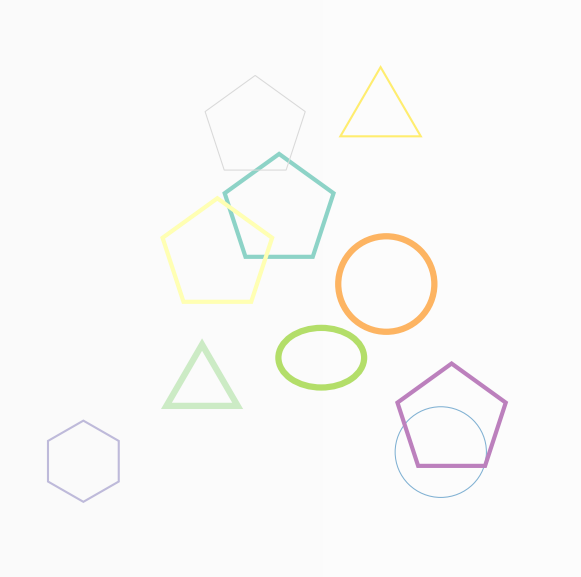[{"shape": "pentagon", "thickness": 2, "radius": 0.49, "center": [0.48, 0.634]}, {"shape": "pentagon", "thickness": 2, "radius": 0.5, "center": [0.374, 0.557]}, {"shape": "hexagon", "thickness": 1, "radius": 0.35, "center": [0.143, 0.2]}, {"shape": "circle", "thickness": 0.5, "radius": 0.39, "center": [0.758, 0.216]}, {"shape": "circle", "thickness": 3, "radius": 0.41, "center": [0.665, 0.507]}, {"shape": "oval", "thickness": 3, "radius": 0.37, "center": [0.553, 0.38]}, {"shape": "pentagon", "thickness": 0.5, "radius": 0.45, "center": [0.439, 0.778]}, {"shape": "pentagon", "thickness": 2, "radius": 0.49, "center": [0.777, 0.272]}, {"shape": "triangle", "thickness": 3, "radius": 0.35, "center": [0.348, 0.332]}, {"shape": "triangle", "thickness": 1, "radius": 0.4, "center": [0.655, 0.803]}]